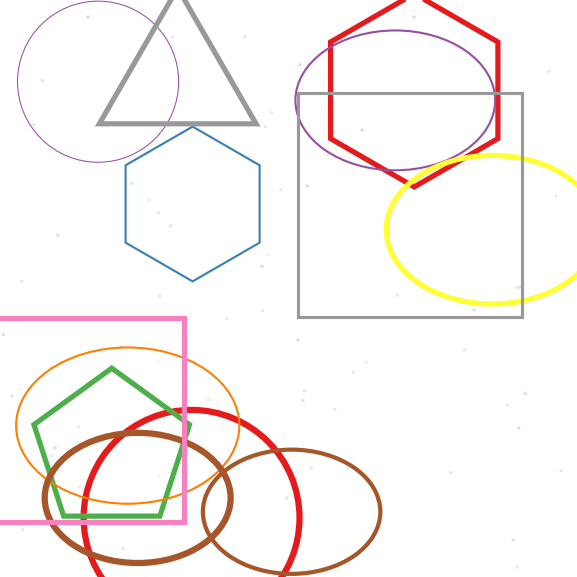[{"shape": "hexagon", "thickness": 2.5, "radius": 0.84, "center": [0.717, 0.843]}, {"shape": "circle", "thickness": 3, "radius": 0.93, "center": [0.332, 0.102]}, {"shape": "hexagon", "thickness": 1, "radius": 0.67, "center": [0.334, 0.646]}, {"shape": "pentagon", "thickness": 2.5, "radius": 0.71, "center": [0.193, 0.22]}, {"shape": "circle", "thickness": 0.5, "radius": 0.7, "center": [0.17, 0.858]}, {"shape": "oval", "thickness": 1, "radius": 0.86, "center": [0.684, 0.825]}, {"shape": "oval", "thickness": 1, "radius": 0.97, "center": [0.221, 0.262]}, {"shape": "oval", "thickness": 2.5, "radius": 0.92, "center": [0.853, 0.601]}, {"shape": "oval", "thickness": 2, "radius": 0.77, "center": [0.505, 0.113]}, {"shape": "oval", "thickness": 3, "radius": 0.8, "center": [0.238, 0.137]}, {"shape": "square", "thickness": 2.5, "radius": 0.89, "center": [0.142, 0.272]}, {"shape": "square", "thickness": 1.5, "radius": 0.97, "center": [0.711, 0.644]}, {"shape": "triangle", "thickness": 2.5, "radius": 0.78, "center": [0.308, 0.863]}]